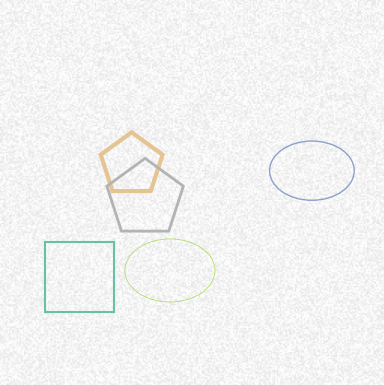[{"shape": "square", "thickness": 1.5, "radius": 0.45, "center": [0.206, 0.28]}, {"shape": "oval", "thickness": 1, "radius": 0.55, "center": [0.81, 0.557]}, {"shape": "oval", "thickness": 0.5, "radius": 0.59, "center": [0.441, 0.298]}, {"shape": "pentagon", "thickness": 3, "radius": 0.42, "center": [0.342, 0.572]}, {"shape": "pentagon", "thickness": 2, "radius": 0.52, "center": [0.377, 0.484]}]